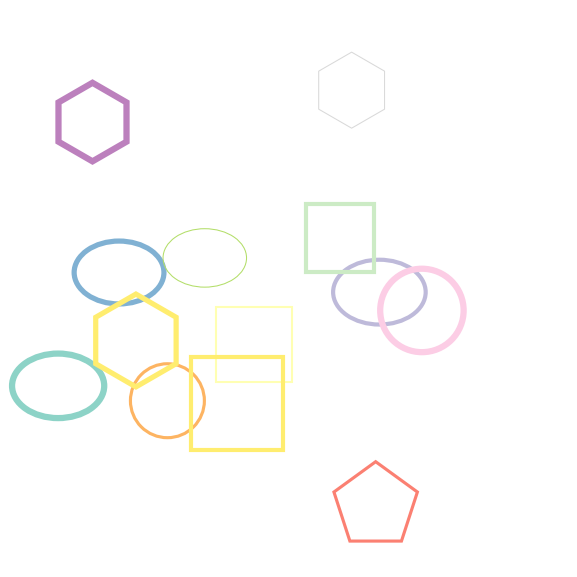[{"shape": "oval", "thickness": 3, "radius": 0.4, "center": [0.101, 0.331]}, {"shape": "square", "thickness": 1, "radius": 0.33, "center": [0.44, 0.403]}, {"shape": "oval", "thickness": 2, "radius": 0.4, "center": [0.657, 0.493]}, {"shape": "pentagon", "thickness": 1.5, "radius": 0.38, "center": [0.651, 0.124]}, {"shape": "oval", "thickness": 2.5, "radius": 0.39, "center": [0.206, 0.527]}, {"shape": "circle", "thickness": 1.5, "radius": 0.32, "center": [0.29, 0.305]}, {"shape": "oval", "thickness": 0.5, "radius": 0.36, "center": [0.355, 0.553]}, {"shape": "circle", "thickness": 3, "radius": 0.36, "center": [0.731, 0.462]}, {"shape": "hexagon", "thickness": 0.5, "radius": 0.33, "center": [0.609, 0.843]}, {"shape": "hexagon", "thickness": 3, "radius": 0.34, "center": [0.16, 0.788]}, {"shape": "square", "thickness": 2, "radius": 0.3, "center": [0.589, 0.587]}, {"shape": "hexagon", "thickness": 2.5, "radius": 0.4, "center": [0.235, 0.41]}, {"shape": "square", "thickness": 2, "radius": 0.4, "center": [0.41, 0.301]}]